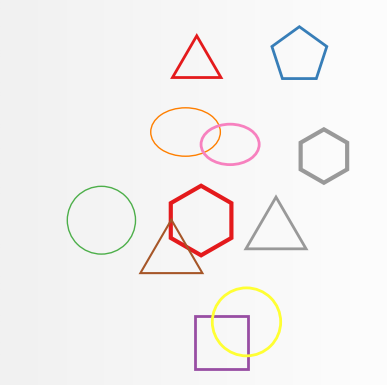[{"shape": "triangle", "thickness": 2, "radius": 0.36, "center": [0.508, 0.835]}, {"shape": "hexagon", "thickness": 3, "radius": 0.45, "center": [0.519, 0.427]}, {"shape": "pentagon", "thickness": 2, "radius": 0.37, "center": [0.773, 0.856]}, {"shape": "circle", "thickness": 1, "radius": 0.44, "center": [0.262, 0.428]}, {"shape": "square", "thickness": 2, "radius": 0.34, "center": [0.573, 0.111]}, {"shape": "oval", "thickness": 1, "radius": 0.45, "center": [0.479, 0.657]}, {"shape": "circle", "thickness": 2, "radius": 0.44, "center": [0.636, 0.164]}, {"shape": "triangle", "thickness": 1.5, "radius": 0.46, "center": [0.442, 0.337]}, {"shape": "oval", "thickness": 2, "radius": 0.38, "center": [0.594, 0.625]}, {"shape": "triangle", "thickness": 2, "radius": 0.45, "center": [0.712, 0.398]}, {"shape": "hexagon", "thickness": 3, "radius": 0.35, "center": [0.836, 0.595]}]